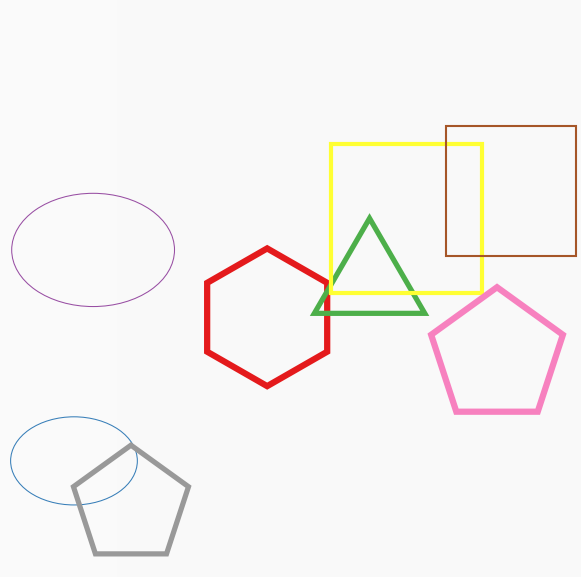[{"shape": "hexagon", "thickness": 3, "radius": 0.6, "center": [0.46, 0.45]}, {"shape": "oval", "thickness": 0.5, "radius": 0.55, "center": [0.127, 0.201]}, {"shape": "triangle", "thickness": 2.5, "radius": 0.55, "center": [0.636, 0.511]}, {"shape": "oval", "thickness": 0.5, "radius": 0.7, "center": [0.16, 0.566]}, {"shape": "square", "thickness": 2, "radius": 0.65, "center": [0.699, 0.621]}, {"shape": "square", "thickness": 1, "radius": 0.56, "center": [0.879, 0.668]}, {"shape": "pentagon", "thickness": 3, "radius": 0.6, "center": [0.855, 0.383]}, {"shape": "pentagon", "thickness": 2.5, "radius": 0.52, "center": [0.225, 0.124]}]